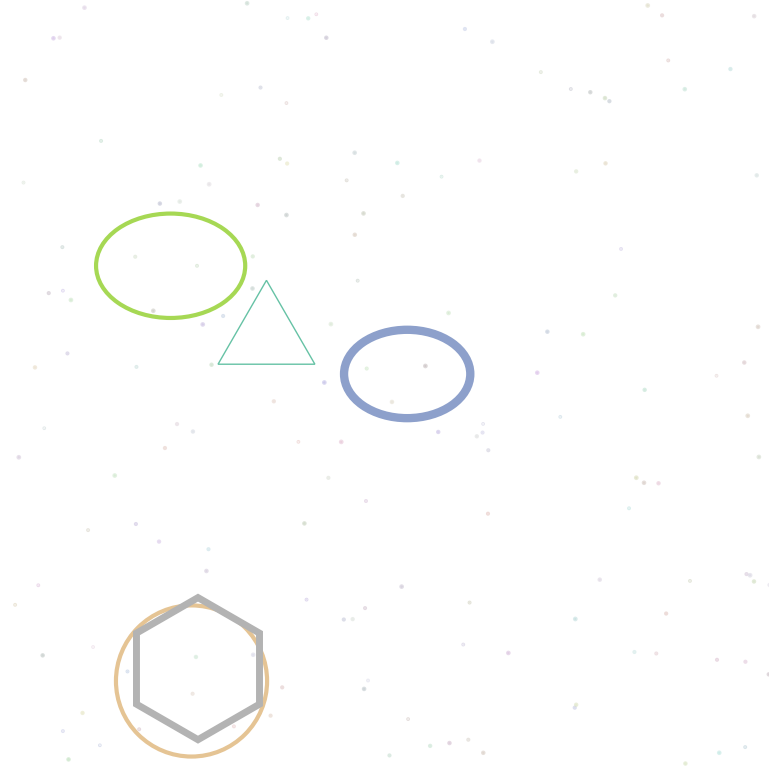[{"shape": "triangle", "thickness": 0.5, "radius": 0.36, "center": [0.346, 0.563]}, {"shape": "oval", "thickness": 3, "radius": 0.41, "center": [0.529, 0.514]}, {"shape": "oval", "thickness": 1.5, "radius": 0.48, "center": [0.222, 0.655]}, {"shape": "circle", "thickness": 1.5, "radius": 0.49, "center": [0.249, 0.116]}, {"shape": "hexagon", "thickness": 2.5, "radius": 0.46, "center": [0.257, 0.132]}]